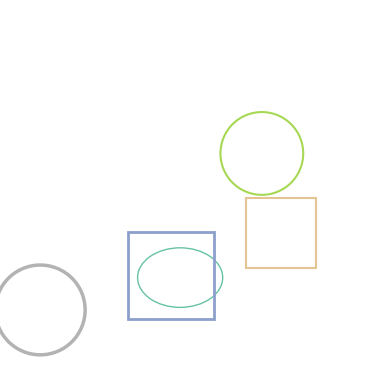[{"shape": "oval", "thickness": 1, "radius": 0.55, "center": [0.468, 0.279]}, {"shape": "square", "thickness": 2, "radius": 0.56, "center": [0.444, 0.285]}, {"shape": "circle", "thickness": 1.5, "radius": 0.54, "center": [0.68, 0.601]}, {"shape": "square", "thickness": 1.5, "radius": 0.46, "center": [0.73, 0.394]}, {"shape": "circle", "thickness": 2.5, "radius": 0.58, "center": [0.104, 0.195]}]